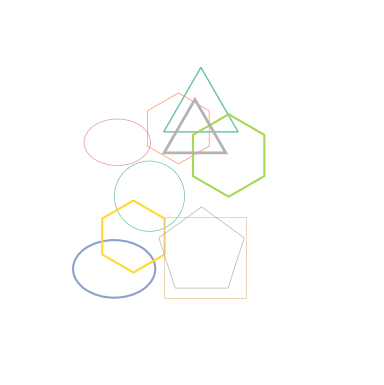[{"shape": "circle", "thickness": 0.5, "radius": 0.46, "center": [0.388, 0.49]}, {"shape": "triangle", "thickness": 1, "radius": 0.56, "center": [0.522, 0.713]}, {"shape": "hexagon", "thickness": 0.5, "radius": 0.46, "center": [0.463, 0.666]}, {"shape": "oval", "thickness": 1.5, "radius": 0.53, "center": [0.297, 0.302]}, {"shape": "oval", "thickness": 0.5, "radius": 0.43, "center": [0.305, 0.63]}, {"shape": "hexagon", "thickness": 1.5, "radius": 0.54, "center": [0.594, 0.596]}, {"shape": "hexagon", "thickness": 1.5, "radius": 0.47, "center": [0.347, 0.386]}, {"shape": "square", "thickness": 0.5, "radius": 0.53, "center": [0.533, 0.331]}, {"shape": "pentagon", "thickness": 0.5, "radius": 0.58, "center": [0.524, 0.346]}, {"shape": "triangle", "thickness": 2, "radius": 0.46, "center": [0.506, 0.649]}]